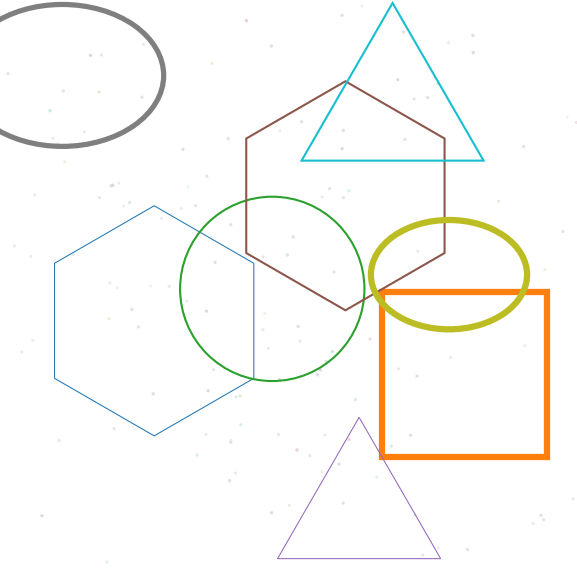[{"shape": "hexagon", "thickness": 0.5, "radius": 1.0, "center": [0.267, 0.444]}, {"shape": "square", "thickness": 3, "radius": 0.71, "center": [0.804, 0.351]}, {"shape": "circle", "thickness": 1, "radius": 0.8, "center": [0.471, 0.499]}, {"shape": "triangle", "thickness": 0.5, "radius": 0.82, "center": [0.622, 0.113]}, {"shape": "hexagon", "thickness": 1, "radius": 0.99, "center": [0.598, 0.66]}, {"shape": "oval", "thickness": 2.5, "radius": 0.88, "center": [0.108, 0.869]}, {"shape": "oval", "thickness": 3, "radius": 0.68, "center": [0.777, 0.524]}, {"shape": "triangle", "thickness": 1, "radius": 0.91, "center": [0.68, 0.812]}]